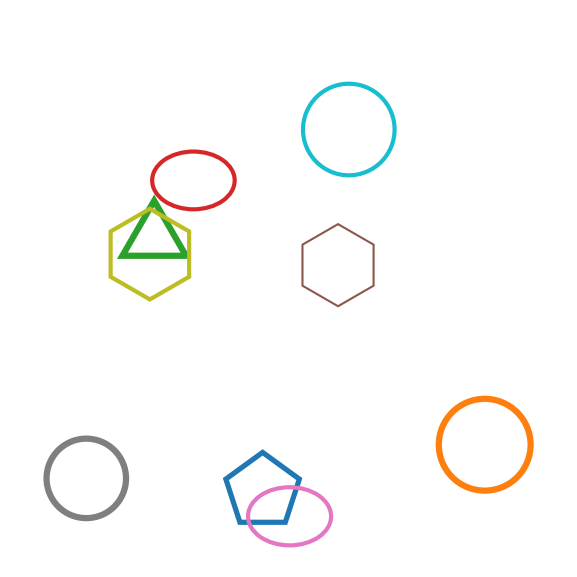[{"shape": "pentagon", "thickness": 2.5, "radius": 0.33, "center": [0.455, 0.149]}, {"shape": "circle", "thickness": 3, "radius": 0.4, "center": [0.839, 0.229]}, {"shape": "triangle", "thickness": 3, "radius": 0.32, "center": [0.267, 0.588]}, {"shape": "oval", "thickness": 2, "radius": 0.36, "center": [0.335, 0.687]}, {"shape": "hexagon", "thickness": 1, "radius": 0.36, "center": [0.585, 0.54]}, {"shape": "oval", "thickness": 2, "radius": 0.36, "center": [0.501, 0.105]}, {"shape": "circle", "thickness": 3, "radius": 0.34, "center": [0.149, 0.171]}, {"shape": "hexagon", "thickness": 2, "radius": 0.39, "center": [0.26, 0.559]}, {"shape": "circle", "thickness": 2, "radius": 0.4, "center": [0.604, 0.775]}]